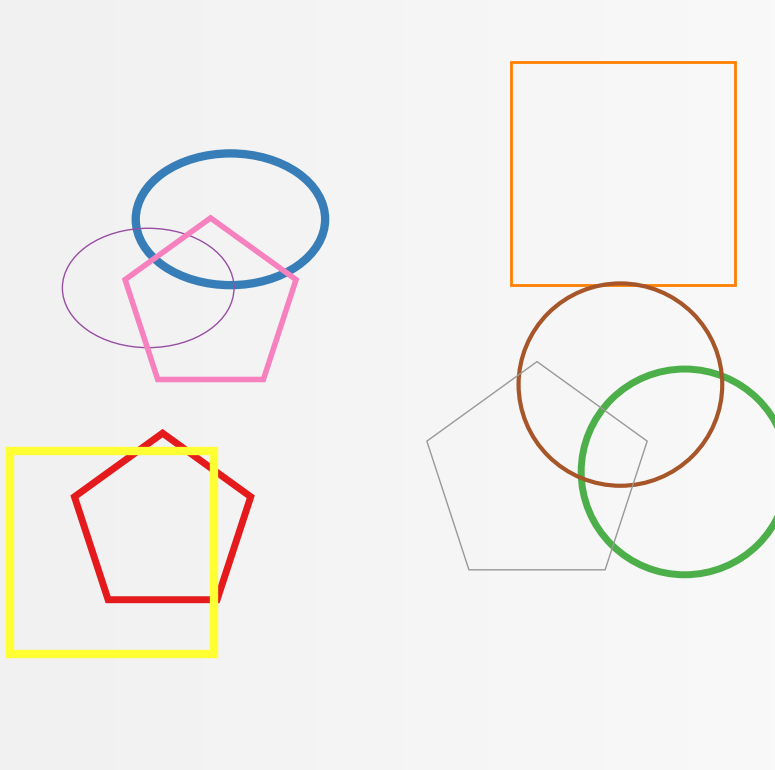[{"shape": "pentagon", "thickness": 2.5, "radius": 0.6, "center": [0.21, 0.318]}, {"shape": "oval", "thickness": 3, "radius": 0.61, "center": [0.297, 0.715]}, {"shape": "circle", "thickness": 2.5, "radius": 0.67, "center": [0.883, 0.387]}, {"shape": "oval", "thickness": 0.5, "radius": 0.55, "center": [0.191, 0.626]}, {"shape": "square", "thickness": 1, "radius": 0.72, "center": [0.804, 0.775]}, {"shape": "square", "thickness": 3, "radius": 0.66, "center": [0.145, 0.283]}, {"shape": "circle", "thickness": 1.5, "radius": 0.66, "center": [0.801, 0.501]}, {"shape": "pentagon", "thickness": 2, "radius": 0.58, "center": [0.272, 0.601]}, {"shape": "pentagon", "thickness": 0.5, "radius": 0.75, "center": [0.693, 0.381]}]